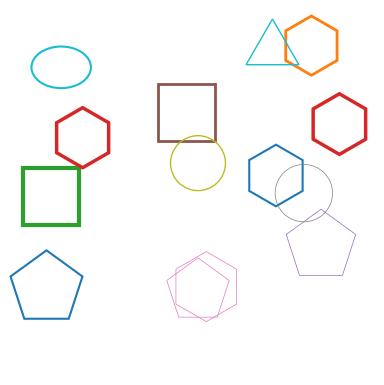[{"shape": "pentagon", "thickness": 1.5, "radius": 0.49, "center": [0.121, 0.252]}, {"shape": "hexagon", "thickness": 1.5, "radius": 0.4, "center": [0.717, 0.544]}, {"shape": "hexagon", "thickness": 2, "radius": 0.38, "center": [0.809, 0.881]}, {"shape": "square", "thickness": 3, "radius": 0.37, "center": [0.132, 0.489]}, {"shape": "hexagon", "thickness": 2.5, "radius": 0.39, "center": [0.215, 0.642]}, {"shape": "hexagon", "thickness": 2.5, "radius": 0.39, "center": [0.882, 0.678]}, {"shape": "pentagon", "thickness": 0.5, "radius": 0.47, "center": [0.834, 0.362]}, {"shape": "square", "thickness": 2, "radius": 0.37, "center": [0.483, 0.708]}, {"shape": "pentagon", "thickness": 0.5, "radius": 0.43, "center": [0.514, 0.245]}, {"shape": "hexagon", "thickness": 0.5, "radius": 0.45, "center": [0.536, 0.256]}, {"shape": "circle", "thickness": 0.5, "radius": 0.37, "center": [0.789, 0.498]}, {"shape": "circle", "thickness": 1, "radius": 0.36, "center": [0.514, 0.576]}, {"shape": "triangle", "thickness": 1, "radius": 0.4, "center": [0.708, 0.871]}, {"shape": "oval", "thickness": 1.5, "radius": 0.39, "center": [0.159, 0.825]}]